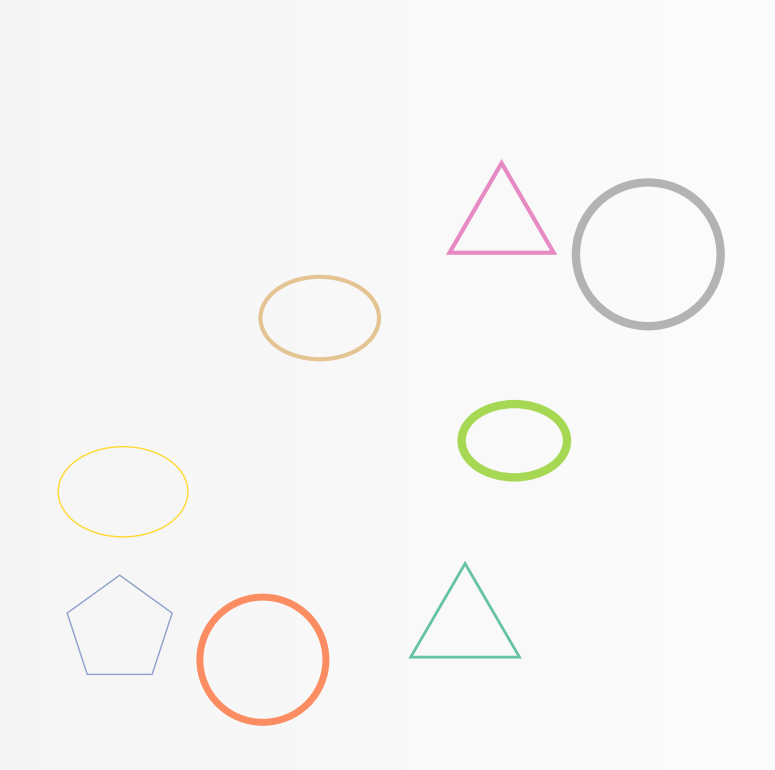[{"shape": "triangle", "thickness": 1, "radius": 0.41, "center": [0.6, 0.187]}, {"shape": "circle", "thickness": 2.5, "radius": 0.41, "center": [0.339, 0.143]}, {"shape": "pentagon", "thickness": 0.5, "radius": 0.36, "center": [0.154, 0.182]}, {"shape": "triangle", "thickness": 1.5, "radius": 0.39, "center": [0.647, 0.711]}, {"shape": "oval", "thickness": 3, "radius": 0.34, "center": [0.664, 0.428]}, {"shape": "oval", "thickness": 0.5, "radius": 0.42, "center": [0.159, 0.361]}, {"shape": "oval", "thickness": 1.5, "radius": 0.38, "center": [0.413, 0.587]}, {"shape": "circle", "thickness": 3, "radius": 0.47, "center": [0.836, 0.67]}]